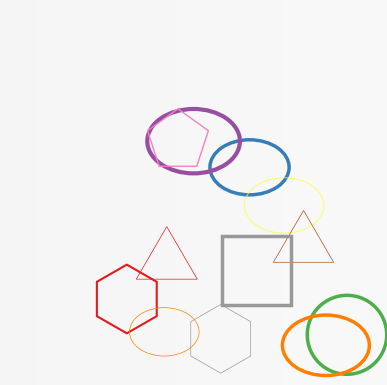[{"shape": "triangle", "thickness": 0.5, "radius": 0.45, "center": [0.43, 0.32]}, {"shape": "hexagon", "thickness": 1.5, "radius": 0.45, "center": [0.327, 0.223]}, {"shape": "oval", "thickness": 2.5, "radius": 0.51, "center": [0.644, 0.565]}, {"shape": "circle", "thickness": 2.5, "radius": 0.51, "center": [0.895, 0.13]}, {"shape": "oval", "thickness": 3, "radius": 0.6, "center": [0.5, 0.633]}, {"shape": "oval", "thickness": 0.5, "radius": 0.45, "center": [0.424, 0.138]}, {"shape": "oval", "thickness": 2.5, "radius": 0.56, "center": [0.841, 0.103]}, {"shape": "oval", "thickness": 0.5, "radius": 0.51, "center": [0.733, 0.466]}, {"shape": "triangle", "thickness": 0.5, "radius": 0.45, "center": [0.783, 0.364]}, {"shape": "pentagon", "thickness": 1, "radius": 0.41, "center": [0.459, 0.635]}, {"shape": "square", "thickness": 2.5, "radius": 0.44, "center": [0.662, 0.297]}, {"shape": "hexagon", "thickness": 0.5, "radius": 0.45, "center": [0.57, 0.12]}]